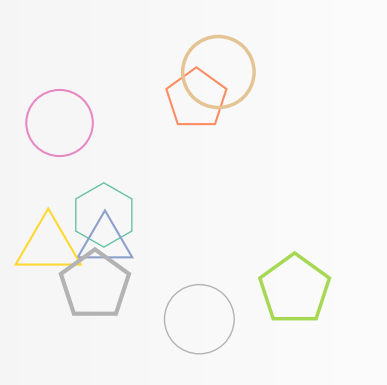[{"shape": "hexagon", "thickness": 1, "radius": 0.42, "center": [0.268, 0.442]}, {"shape": "pentagon", "thickness": 1.5, "radius": 0.41, "center": [0.507, 0.744]}, {"shape": "triangle", "thickness": 1.5, "radius": 0.41, "center": [0.271, 0.372]}, {"shape": "circle", "thickness": 1.5, "radius": 0.43, "center": [0.154, 0.681]}, {"shape": "pentagon", "thickness": 2.5, "radius": 0.47, "center": [0.76, 0.249]}, {"shape": "triangle", "thickness": 1.5, "radius": 0.49, "center": [0.124, 0.361]}, {"shape": "circle", "thickness": 2.5, "radius": 0.46, "center": [0.564, 0.813]}, {"shape": "pentagon", "thickness": 3, "radius": 0.46, "center": [0.245, 0.26]}, {"shape": "circle", "thickness": 1, "radius": 0.45, "center": [0.514, 0.171]}]